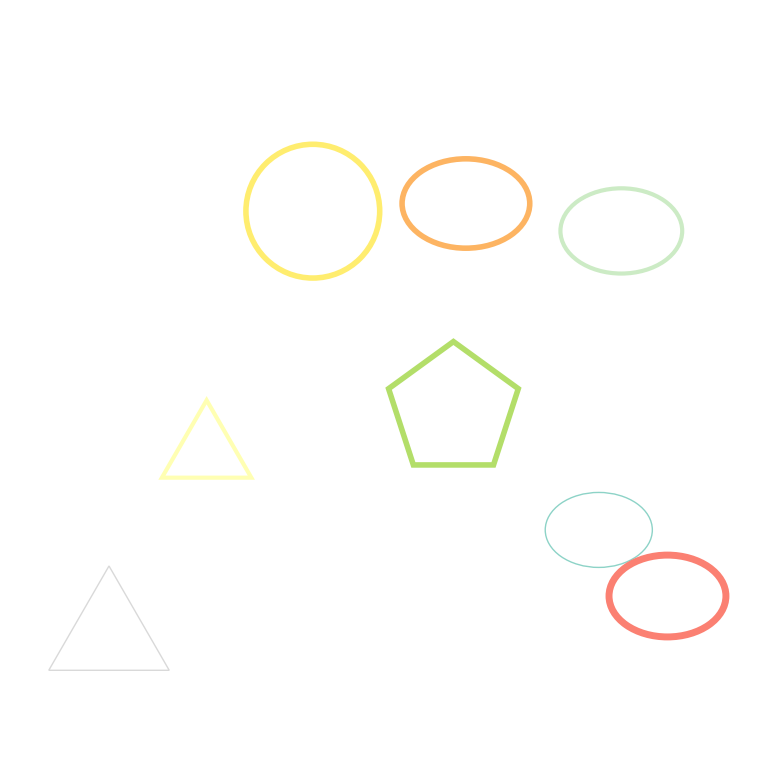[{"shape": "oval", "thickness": 0.5, "radius": 0.35, "center": [0.778, 0.312]}, {"shape": "triangle", "thickness": 1.5, "radius": 0.34, "center": [0.268, 0.413]}, {"shape": "oval", "thickness": 2.5, "radius": 0.38, "center": [0.867, 0.226]}, {"shape": "oval", "thickness": 2, "radius": 0.41, "center": [0.605, 0.736]}, {"shape": "pentagon", "thickness": 2, "radius": 0.44, "center": [0.589, 0.468]}, {"shape": "triangle", "thickness": 0.5, "radius": 0.45, "center": [0.142, 0.175]}, {"shape": "oval", "thickness": 1.5, "radius": 0.4, "center": [0.807, 0.7]}, {"shape": "circle", "thickness": 2, "radius": 0.43, "center": [0.406, 0.726]}]